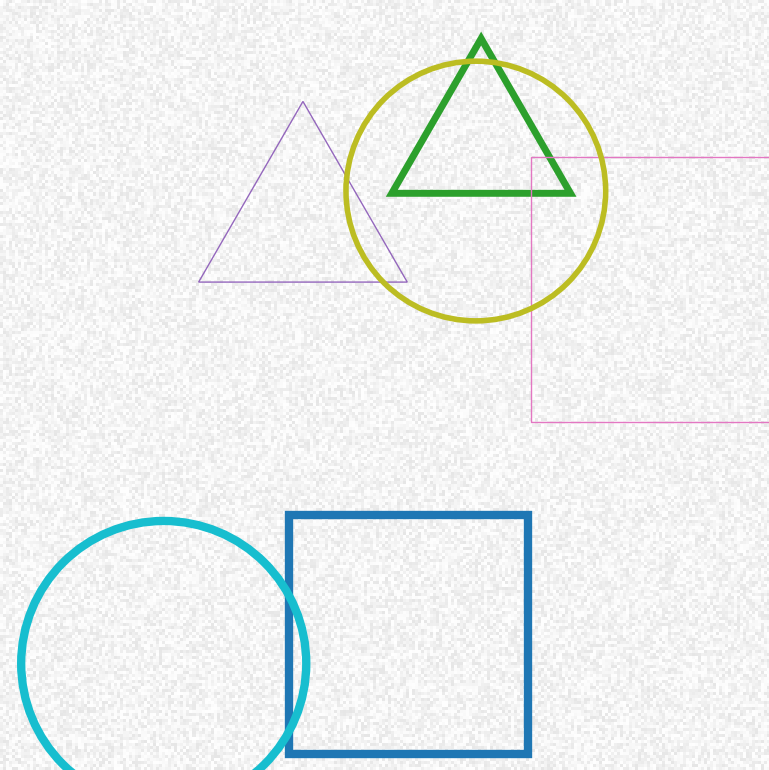[{"shape": "square", "thickness": 3, "radius": 0.78, "center": [0.531, 0.176]}, {"shape": "triangle", "thickness": 2.5, "radius": 0.67, "center": [0.625, 0.816]}, {"shape": "triangle", "thickness": 0.5, "radius": 0.78, "center": [0.393, 0.712]}, {"shape": "square", "thickness": 0.5, "radius": 0.86, "center": [0.862, 0.624]}, {"shape": "circle", "thickness": 2, "radius": 0.84, "center": [0.618, 0.752]}, {"shape": "circle", "thickness": 3, "radius": 0.93, "center": [0.213, 0.138]}]